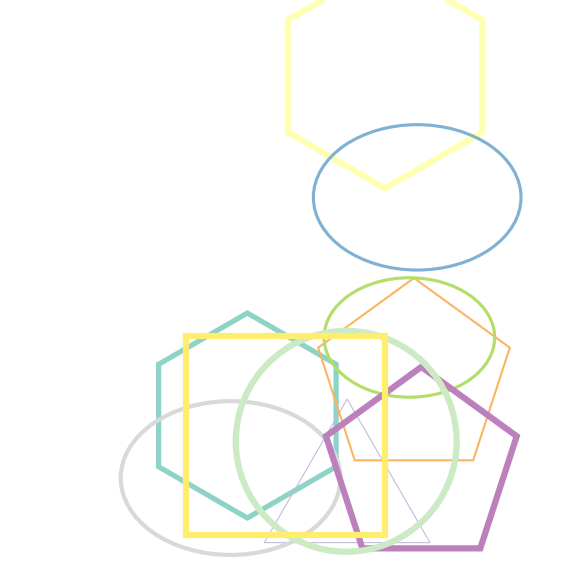[{"shape": "hexagon", "thickness": 2.5, "radius": 0.89, "center": [0.428, 0.28]}, {"shape": "hexagon", "thickness": 3, "radius": 0.97, "center": [0.667, 0.867]}, {"shape": "triangle", "thickness": 0.5, "radius": 0.83, "center": [0.601, 0.142]}, {"shape": "oval", "thickness": 1.5, "radius": 0.9, "center": [0.722, 0.657]}, {"shape": "pentagon", "thickness": 1, "radius": 0.87, "center": [0.717, 0.343]}, {"shape": "oval", "thickness": 1.5, "radius": 0.74, "center": [0.709, 0.415]}, {"shape": "oval", "thickness": 2, "radius": 0.95, "center": [0.399, 0.171]}, {"shape": "pentagon", "thickness": 3, "radius": 0.87, "center": [0.73, 0.19]}, {"shape": "circle", "thickness": 3, "radius": 0.96, "center": [0.6, 0.235]}, {"shape": "square", "thickness": 3, "radius": 0.86, "center": [0.494, 0.245]}]